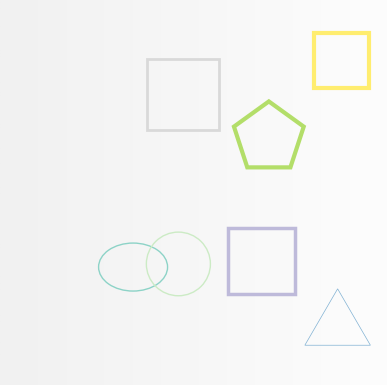[{"shape": "oval", "thickness": 1, "radius": 0.45, "center": [0.343, 0.306]}, {"shape": "square", "thickness": 2.5, "radius": 0.43, "center": [0.675, 0.322]}, {"shape": "triangle", "thickness": 0.5, "radius": 0.49, "center": [0.871, 0.152]}, {"shape": "pentagon", "thickness": 3, "radius": 0.47, "center": [0.694, 0.642]}, {"shape": "square", "thickness": 2, "radius": 0.46, "center": [0.471, 0.755]}, {"shape": "circle", "thickness": 1, "radius": 0.41, "center": [0.46, 0.314]}, {"shape": "square", "thickness": 3, "radius": 0.36, "center": [0.882, 0.844]}]